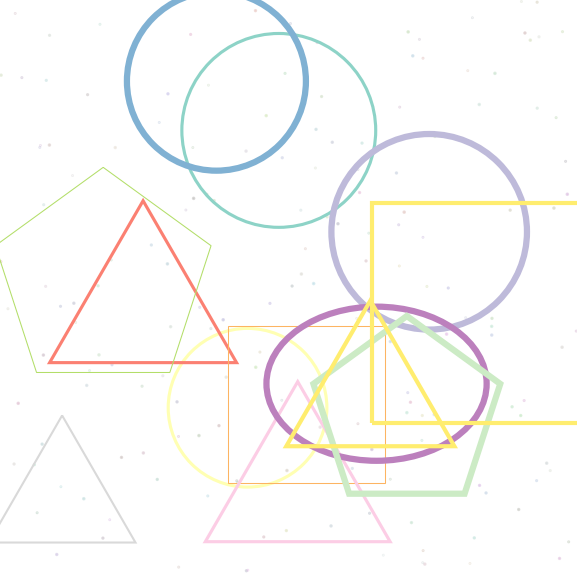[{"shape": "circle", "thickness": 1.5, "radius": 0.84, "center": [0.483, 0.773]}, {"shape": "circle", "thickness": 1.5, "radius": 0.69, "center": [0.429, 0.293]}, {"shape": "circle", "thickness": 3, "radius": 0.85, "center": [0.743, 0.598]}, {"shape": "triangle", "thickness": 1.5, "radius": 0.93, "center": [0.248, 0.465]}, {"shape": "circle", "thickness": 3, "radius": 0.77, "center": [0.375, 0.859]}, {"shape": "square", "thickness": 0.5, "radius": 0.68, "center": [0.531, 0.299]}, {"shape": "pentagon", "thickness": 0.5, "radius": 0.98, "center": [0.179, 0.513]}, {"shape": "triangle", "thickness": 1.5, "radius": 0.92, "center": [0.516, 0.154]}, {"shape": "triangle", "thickness": 1, "radius": 0.73, "center": [0.108, 0.133]}, {"shape": "oval", "thickness": 3, "radius": 0.95, "center": [0.652, 0.335]}, {"shape": "pentagon", "thickness": 3, "radius": 0.85, "center": [0.704, 0.282]}, {"shape": "triangle", "thickness": 2, "radius": 0.84, "center": [0.641, 0.31]}, {"shape": "square", "thickness": 2, "radius": 0.95, "center": [0.833, 0.457]}]